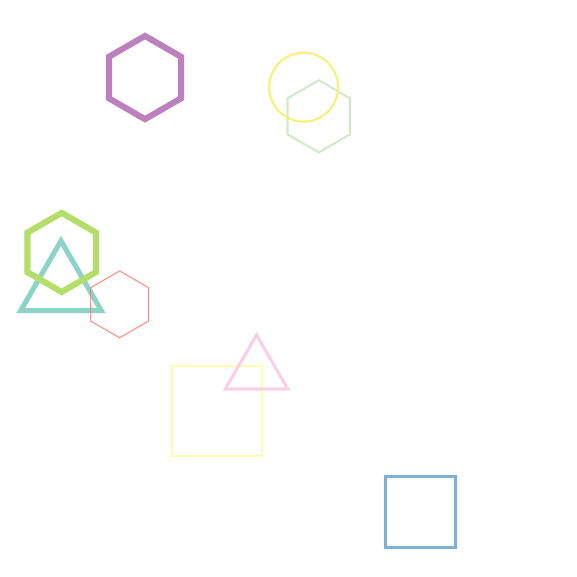[{"shape": "triangle", "thickness": 2.5, "radius": 0.4, "center": [0.106, 0.502]}, {"shape": "square", "thickness": 1, "radius": 0.39, "center": [0.375, 0.287]}, {"shape": "hexagon", "thickness": 0.5, "radius": 0.29, "center": [0.207, 0.472]}, {"shape": "square", "thickness": 1.5, "radius": 0.3, "center": [0.727, 0.113]}, {"shape": "hexagon", "thickness": 3, "radius": 0.34, "center": [0.107, 0.562]}, {"shape": "triangle", "thickness": 1.5, "radius": 0.31, "center": [0.444, 0.357]}, {"shape": "hexagon", "thickness": 3, "radius": 0.36, "center": [0.251, 0.865]}, {"shape": "hexagon", "thickness": 1, "radius": 0.31, "center": [0.552, 0.798]}, {"shape": "circle", "thickness": 1, "radius": 0.3, "center": [0.526, 0.848]}]